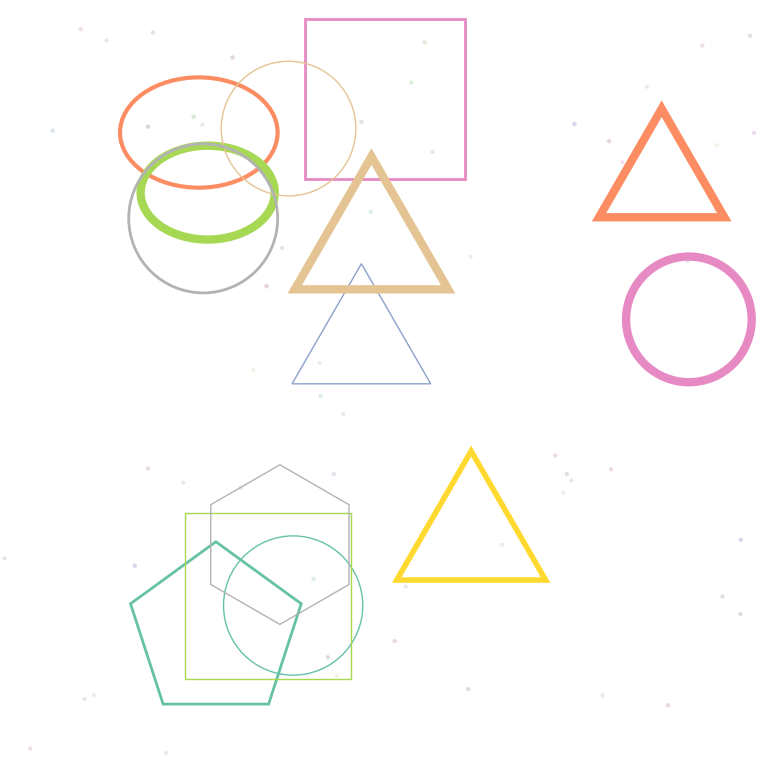[{"shape": "circle", "thickness": 0.5, "radius": 0.45, "center": [0.381, 0.214]}, {"shape": "pentagon", "thickness": 1, "radius": 0.58, "center": [0.28, 0.18]}, {"shape": "triangle", "thickness": 3, "radius": 0.47, "center": [0.859, 0.765]}, {"shape": "oval", "thickness": 1.5, "radius": 0.51, "center": [0.258, 0.828]}, {"shape": "triangle", "thickness": 0.5, "radius": 0.52, "center": [0.469, 0.554]}, {"shape": "circle", "thickness": 3, "radius": 0.41, "center": [0.895, 0.585]}, {"shape": "square", "thickness": 1, "radius": 0.52, "center": [0.5, 0.871]}, {"shape": "oval", "thickness": 3, "radius": 0.44, "center": [0.27, 0.75]}, {"shape": "square", "thickness": 0.5, "radius": 0.54, "center": [0.348, 0.226]}, {"shape": "triangle", "thickness": 2, "radius": 0.56, "center": [0.612, 0.303]}, {"shape": "circle", "thickness": 0.5, "radius": 0.44, "center": [0.375, 0.833]}, {"shape": "triangle", "thickness": 3, "radius": 0.58, "center": [0.482, 0.682]}, {"shape": "circle", "thickness": 1, "radius": 0.48, "center": [0.264, 0.716]}, {"shape": "hexagon", "thickness": 0.5, "radius": 0.52, "center": [0.363, 0.293]}]